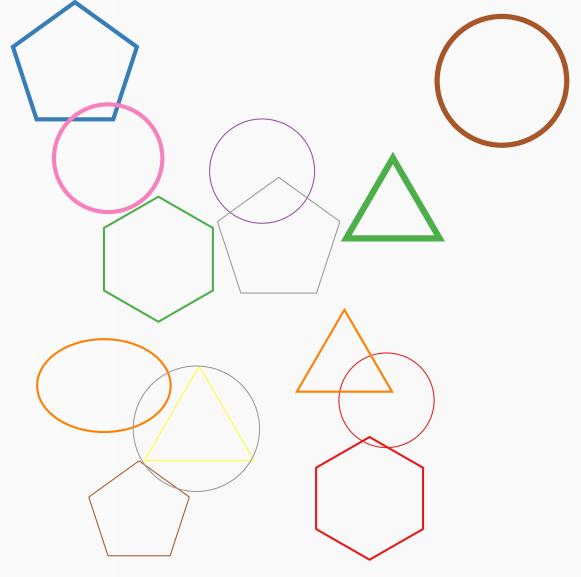[{"shape": "circle", "thickness": 0.5, "radius": 0.41, "center": [0.665, 0.306]}, {"shape": "hexagon", "thickness": 1, "radius": 0.53, "center": [0.636, 0.136]}, {"shape": "pentagon", "thickness": 2, "radius": 0.56, "center": [0.129, 0.883]}, {"shape": "hexagon", "thickness": 1, "radius": 0.54, "center": [0.273, 0.55]}, {"shape": "triangle", "thickness": 3, "radius": 0.46, "center": [0.676, 0.633]}, {"shape": "circle", "thickness": 0.5, "radius": 0.45, "center": [0.451, 0.703]}, {"shape": "triangle", "thickness": 1, "radius": 0.47, "center": [0.593, 0.368]}, {"shape": "oval", "thickness": 1, "radius": 0.57, "center": [0.179, 0.331]}, {"shape": "triangle", "thickness": 0.5, "radius": 0.55, "center": [0.343, 0.256]}, {"shape": "pentagon", "thickness": 0.5, "radius": 0.45, "center": [0.239, 0.11]}, {"shape": "circle", "thickness": 2.5, "radius": 0.56, "center": [0.864, 0.859]}, {"shape": "circle", "thickness": 2, "radius": 0.47, "center": [0.186, 0.725]}, {"shape": "circle", "thickness": 0.5, "radius": 0.54, "center": [0.338, 0.257]}, {"shape": "pentagon", "thickness": 0.5, "radius": 0.55, "center": [0.479, 0.581]}]